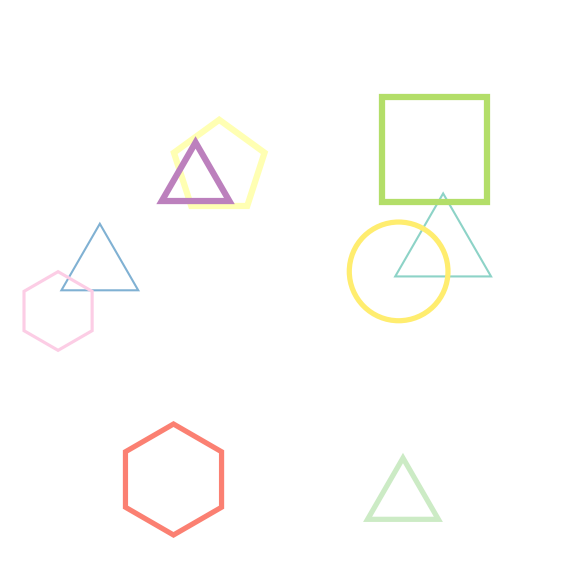[{"shape": "triangle", "thickness": 1, "radius": 0.48, "center": [0.767, 0.568]}, {"shape": "pentagon", "thickness": 3, "radius": 0.41, "center": [0.38, 0.709]}, {"shape": "hexagon", "thickness": 2.5, "radius": 0.48, "center": [0.3, 0.169]}, {"shape": "triangle", "thickness": 1, "radius": 0.38, "center": [0.173, 0.535]}, {"shape": "square", "thickness": 3, "radius": 0.46, "center": [0.753, 0.741]}, {"shape": "hexagon", "thickness": 1.5, "radius": 0.34, "center": [0.101, 0.461]}, {"shape": "triangle", "thickness": 3, "radius": 0.34, "center": [0.339, 0.685]}, {"shape": "triangle", "thickness": 2.5, "radius": 0.35, "center": [0.698, 0.135]}, {"shape": "circle", "thickness": 2.5, "radius": 0.43, "center": [0.69, 0.529]}]